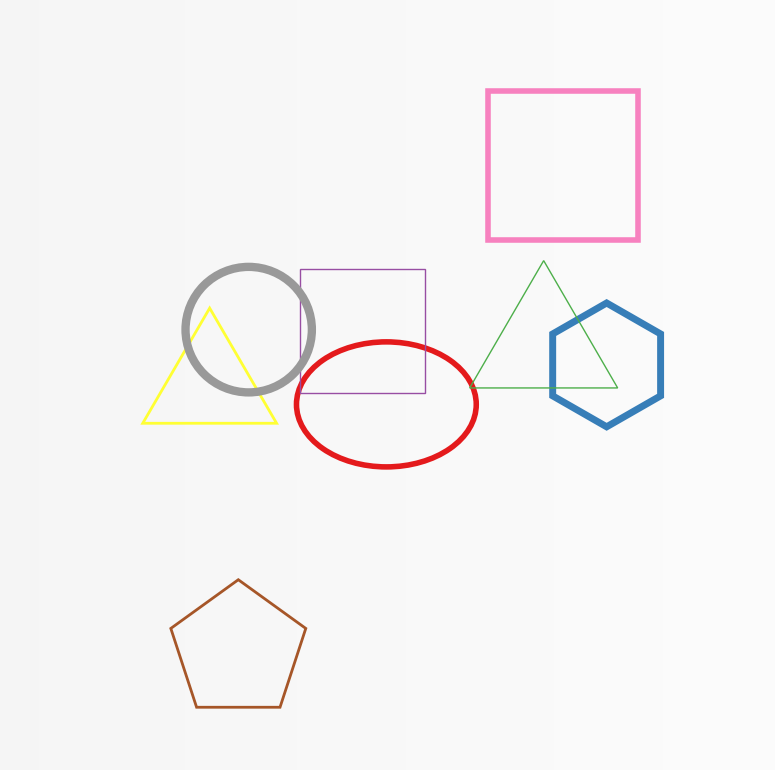[{"shape": "oval", "thickness": 2, "radius": 0.58, "center": [0.499, 0.475]}, {"shape": "hexagon", "thickness": 2.5, "radius": 0.4, "center": [0.783, 0.526]}, {"shape": "triangle", "thickness": 0.5, "radius": 0.55, "center": [0.702, 0.551]}, {"shape": "square", "thickness": 0.5, "radius": 0.4, "center": [0.468, 0.57]}, {"shape": "triangle", "thickness": 1, "radius": 0.5, "center": [0.271, 0.5]}, {"shape": "pentagon", "thickness": 1, "radius": 0.46, "center": [0.307, 0.156]}, {"shape": "square", "thickness": 2, "radius": 0.48, "center": [0.727, 0.785]}, {"shape": "circle", "thickness": 3, "radius": 0.41, "center": [0.321, 0.572]}]